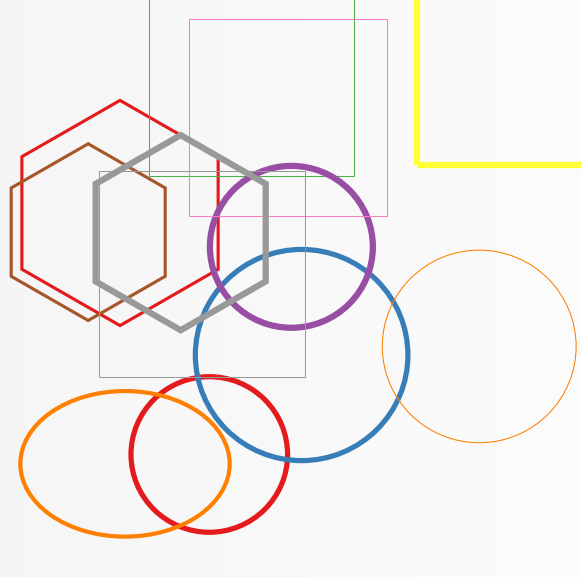[{"shape": "circle", "thickness": 2.5, "radius": 0.67, "center": [0.36, 0.212]}, {"shape": "hexagon", "thickness": 1.5, "radius": 0.97, "center": [0.206, 0.63]}, {"shape": "circle", "thickness": 2.5, "radius": 0.91, "center": [0.519, 0.384]}, {"shape": "square", "thickness": 0.5, "radius": 0.88, "center": [0.432, 0.872]}, {"shape": "circle", "thickness": 3, "radius": 0.7, "center": [0.501, 0.572]}, {"shape": "oval", "thickness": 2, "radius": 0.9, "center": [0.215, 0.196]}, {"shape": "circle", "thickness": 0.5, "radius": 0.83, "center": [0.824, 0.399]}, {"shape": "square", "thickness": 3, "radius": 0.77, "center": [0.87, 0.867]}, {"shape": "hexagon", "thickness": 1.5, "radius": 0.76, "center": [0.152, 0.597]}, {"shape": "square", "thickness": 0.5, "radius": 0.85, "center": [0.495, 0.796]}, {"shape": "square", "thickness": 0.5, "radius": 0.89, "center": [0.347, 0.525]}, {"shape": "hexagon", "thickness": 3, "radius": 0.84, "center": [0.311, 0.596]}]